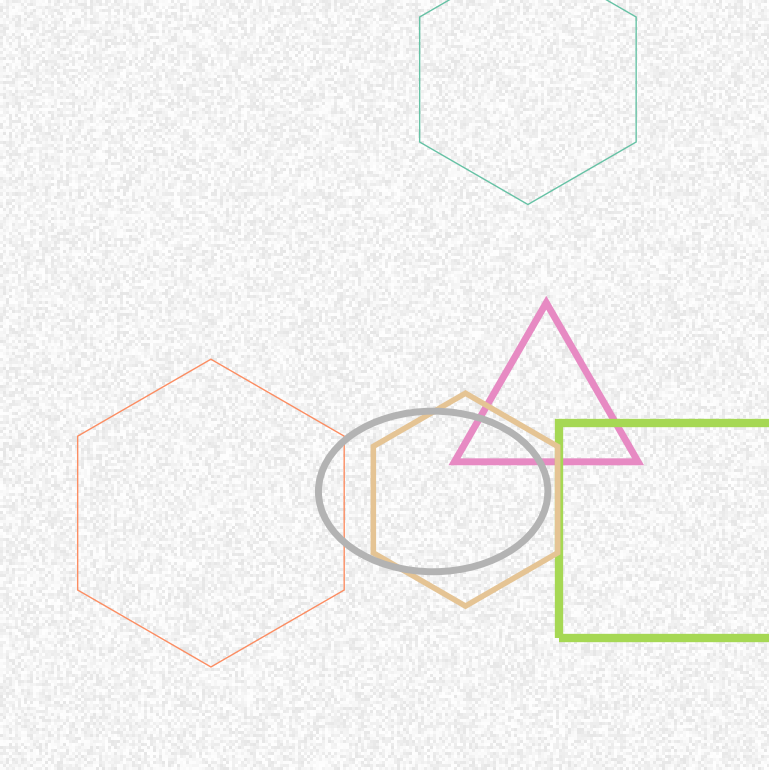[{"shape": "hexagon", "thickness": 0.5, "radius": 0.81, "center": [0.686, 0.897]}, {"shape": "hexagon", "thickness": 0.5, "radius": 1.0, "center": [0.274, 0.334]}, {"shape": "triangle", "thickness": 2.5, "radius": 0.69, "center": [0.709, 0.469]}, {"shape": "square", "thickness": 3, "radius": 0.7, "center": [0.866, 0.311]}, {"shape": "hexagon", "thickness": 2, "radius": 0.69, "center": [0.605, 0.351]}, {"shape": "oval", "thickness": 2.5, "radius": 0.74, "center": [0.563, 0.362]}]